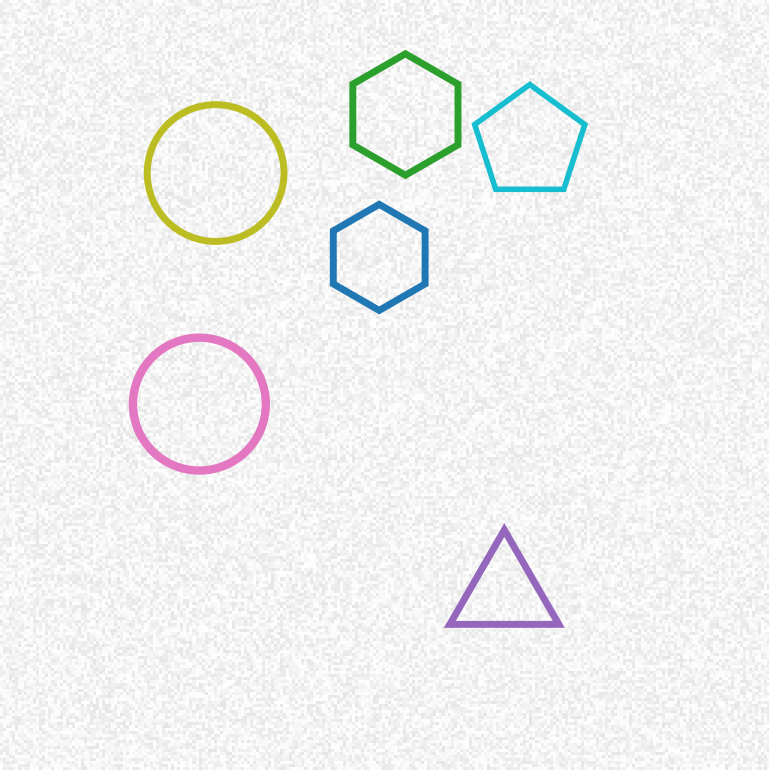[{"shape": "hexagon", "thickness": 2.5, "radius": 0.34, "center": [0.492, 0.666]}, {"shape": "hexagon", "thickness": 2.5, "radius": 0.39, "center": [0.527, 0.851]}, {"shape": "triangle", "thickness": 2.5, "radius": 0.41, "center": [0.655, 0.23]}, {"shape": "circle", "thickness": 3, "radius": 0.43, "center": [0.259, 0.475]}, {"shape": "circle", "thickness": 2.5, "radius": 0.44, "center": [0.28, 0.775]}, {"shape": "pentagon", "thickness": 2, "radius": 0.38, "center": [0.688, 0.815]}]